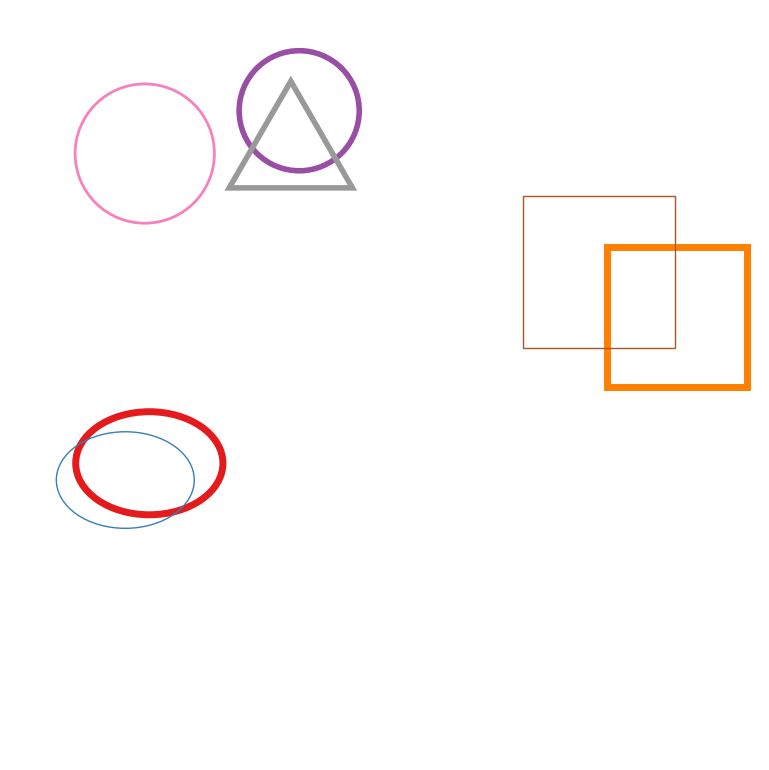[{"shape": "oval", "thickness": 2.5, "radius": 0.48, "center": [0.194, 0.398]}, {"shape": "oval", "thickness": 0.5, "radius": 0.45, "center": [0.163, 0.377]}, {"shape": "circle", "thickness": 2, "radius": 0.39, "center": [0.389, 0.856]}, {"shape": "square", "thickness": 2.5, "radius": 0.45, "center": [0.88, 0.588]}, {"shape": "square", "thickness": 0.5, "radius": 0.49, "center": [0.778, 0.647]}, {"shape": "circle", "thickness": 1, "radius": 0.45, "center": [0.188, 0.801]}, {"shape": "triangle", "thickness": 2, "radius": 0.46, "center": [0.378, 0.802]}]